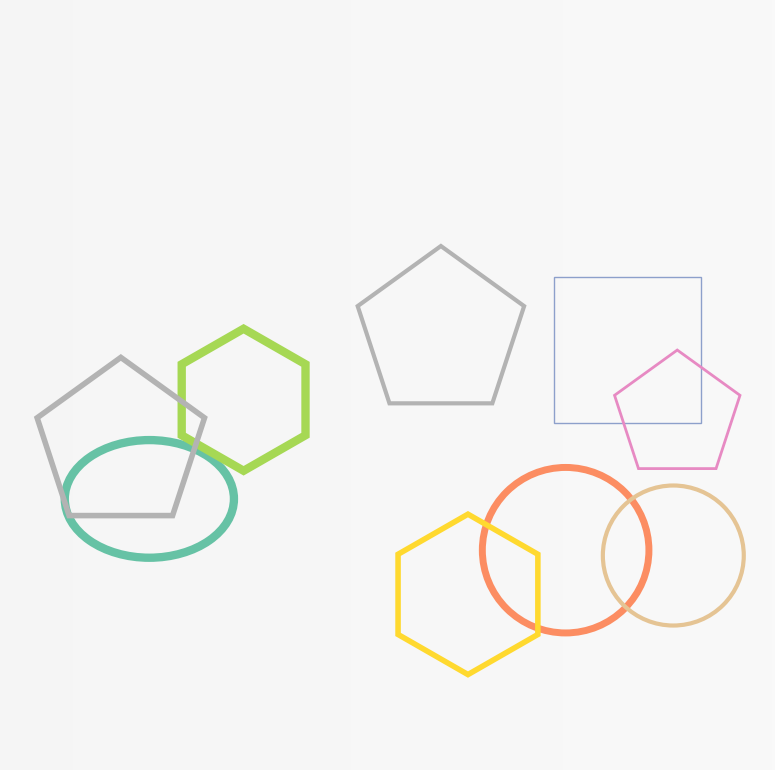[{"shape": "oval", "thickness": 3, "radius": 0.55, "center": [0.193, 0.352]}, {"shape": "circle", "thickness": 2.5, "radius": 0.54, "center": [0.73, 0.285]}, {"shape": "square", "thickness": 0.5, "radius": 0.47, "center": [0.81, 0.545]}, {"shape": "pentagon", "thickness": 1, "radius": 0.43, "center": [0.874, 0.46]}, {"shape": "hexagon", "thickness": 3, "radius": 0.46, "center": [0.314, 0.481]}, {"shape": "hexagon", "thickness": 2, "radius": 0.52, "center": [0.604, 0.228]}, {"shape": "circle", "thickness": 1.5, "radius": 0.45, "center": [0.869, 0.279]}, {"shape": "pentagon", "thickness": 1.5, "radius": 0.56, "center": [0.569, 0.568]}, {"shape": "pentagon", "thickness": 2, "radius": 0.57, "center": [0.156, 0.422]}]